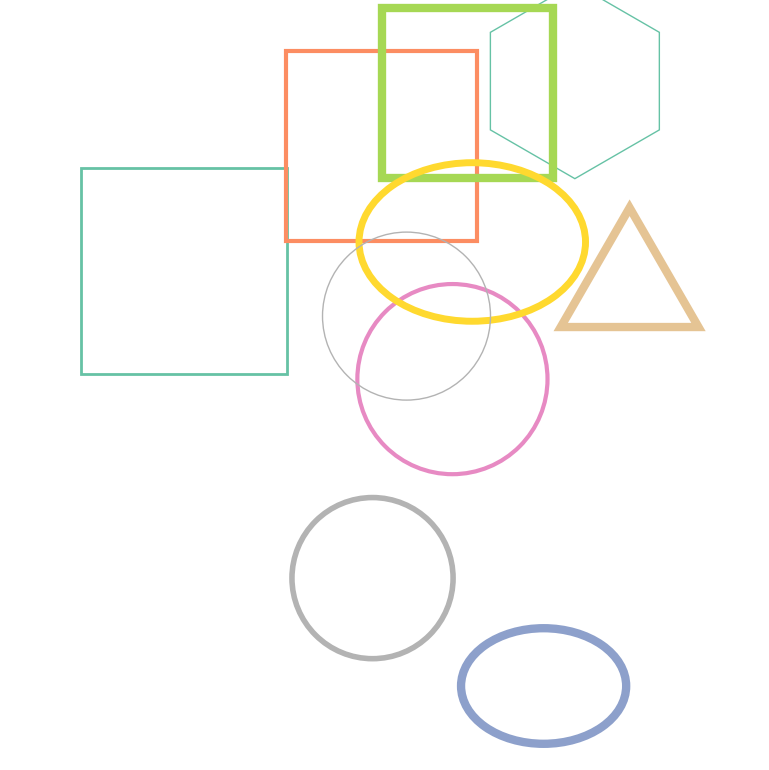[{"shape": "hexagon", "thickness": 0.5, "radius": 0.63, "center": [0.747, 0.895]}, {"shape": "square", "thickness": 1, "radius": 0.67, "center": [0.239, 0.648]}, {"shape": "square", "thickness": 1.5, "radius": 0.62, "center": [0.496, 0.81]}, {"shape": "oval", "thickness": 3, "radius": 0.54, "center": [0.706, 0.109]}, {"shape": "circle", "thickness": 1.5, "radius": 0.62, "center": [0.588, 0.508]}, {"shape": "square", "thickness": 3, "radius": 0.55, "center": [0.607, 0.879]}, {"shape": "oval", "thickness": 2.5, "radius": 0.74, "center": [0.613, 0.686]}, {"shape": "triangle", "thickness": 3, "radius": 0.52, "center": [0.818, 0.627]}, {"shape": "circle", "thickness": 2, "radius": 0.52, "center": [0.484, 0.249]}, {"shape": "circle", "thickness": 0.5, "radius": 0.55, "center": [0.528, 0.589]}]